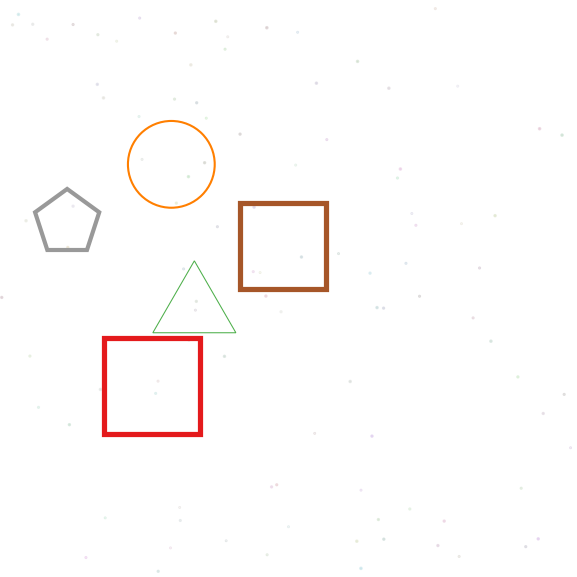[{"shape": "square", "thickness": 2.5, "radius": 0.42, "center": [0.263, 0.331]}, {"shape": "triangle", "thickness": 0.5, "radius": 0.42, "center": [0.337, 0.464]}, {"shape": "circle", "thickness": 1, "radius": 0.38, "center": [0.297, 0.715]}, {"shape": "square", "thickness": 2.5, "radius": 0.37, "center": [0.49, 0.573]}, {"shape": "pentagon", "thickness": 2, "radius": 0.29, "center": [0.116, 0.613]}]